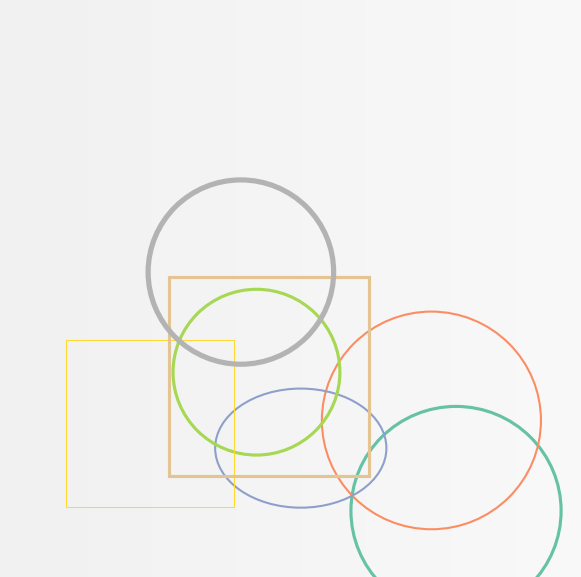[{"shape": "circle", "thickness": 1.5, "radius": 0.9, "center": [0.785, 0.115]}, {"shape": "circle", "thickness": 1, "radius": 0.94, "center": [0.742, 0.271]}, {"shape": "oval", "thickness": 1, "radius": 0.74, "center": [0.517, 0.223]}, {"shape": "circle", "thickness": 1.5, "radius": 0.72, "center": [0.441, 0.355]}, {"shape": "square", "thickness": 0.5, "radius": 0.72, "center": [0.258, 0.265]}, {"shape": "square", "thickness": 1.5, "radius": 0.86, "center": [0.463, 0.347]}, {"shape": "circle", "thickness": 2.5, "radius": 0.8, "center": [0.414, 0.528]}]